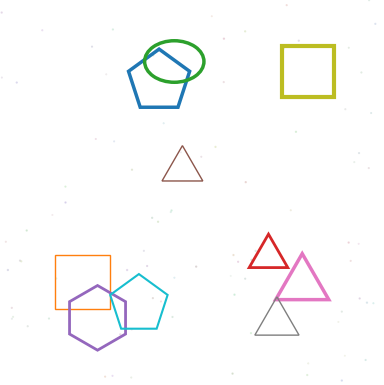[{"shape": "pentagon", "thickness": 2.5, "radius": 0.42, "center": [0.413, 0.789]}, {"shape": "square", "thickness": 1, "radius": 0.36, "center": [0.215, 0.268]}, {"shape": "oval", "thickness": 2.5, "radius": 0.39, "center": [0.453, 0.84]}, {"shape": "triangle", "thickness": 2, "radius": 0.29, "center": [0.697, 0.334]}, {"shape": "hexagon", "thickness": 2, "radius": 0.42, "center": [0.253, 0.174]}, {"shape": "triangle", "thickness": 1, "radius": 0.31, "center": [0.474, 0.561]}, {"shape": "triangle", "thickness": 2.5, "radius": 0.4, "center": [0.785, 0.262]}, {"shape": "triangle", "thickness": 1, "radius": 0.33, "center": [0.719, 0.163]}, {"shape": "square", "thickness": 3, "radius": 0.33, "center": [0.8, 0.814]}, {"shape": "pentagon", "thickness": 1.5, "radius": 0.39, "center": [0.361, 0.21]}]